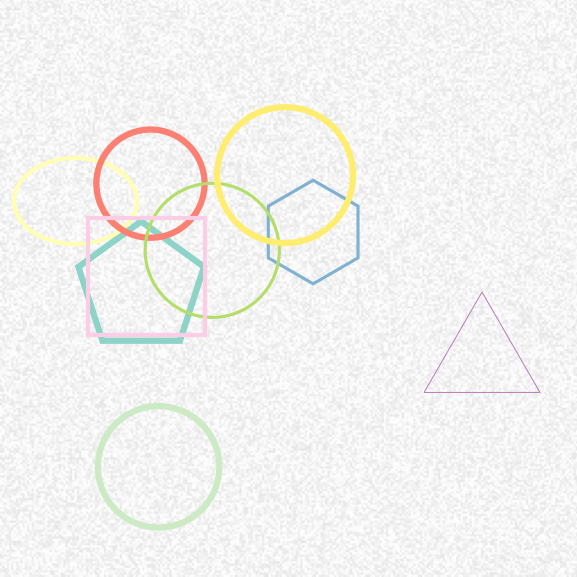[{"shape": "pentagon", "thickness": 3, "radius": 0.57, "center": [0.244, 0.502]}, {"shape": "oval", "thickness": 2, "radius": 0.53, "center": [0.131, 0.651]}, {"shape": "circle", "thickness": 3, "radius": 0.47, "center": [0.261, 0.681]}, {"shape": "hexagon", "thickness": 1.5, "radius": 0.45, "center": [0.542, 0.597]}, {"shape": "circle", "thickness": 1.5, "radius": 0.58, "center": [0.368, 0.566]}, {"shape": "square", "thickness": 2, "radius": 0.51, "center": [0.254, 0.521]}, {"shape": "triangle", "thickness": 0.5, "radius": 0.58, "center": [0.835, 0.378]}, {"shape": "circle", "thickness": 3, "radius": 0.53, "center": [0.275, 0.191]}, {"shape": "circle", "thickness": 3, "radius": 0.59, "center": [0.494, 0.696]}]